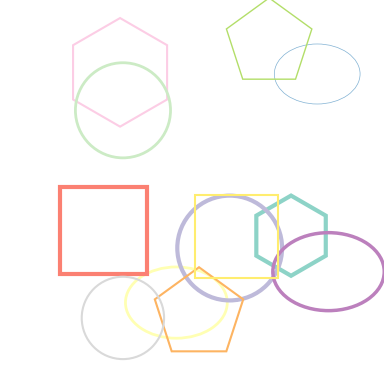[{"shape": "hexagon", "thickness": 3, "radius": 0.52, "center": [0.756, 0.388]}, {"shape": "oval", "thickness": 2, "radius": 0.66, "center": [0.458, 0.214]}, {"shape": "circle", "thickness": 3, "radius": 0.68, "center": [0.597, 0.356]}, {"shape": "square", "thickness": 3, "radius": 0.57, "center": [0.269, 0.401]}, {"shape": "oval", "thickness": 0.5, "radius": 0.56, "center": [0.824, 0.808]}, {"shape": "pentagon", "thickness": 1.5, "radius": 0.6, "center": [0.517, 0.185]}, {"shape": "pentagon", "thickness": 1, "radius": 0.58, "center": [0.699, 0.889]}, {"shape": "hexagon", "thickness": 1.5, "radius": 0.71, "center": [0.312, 0.812]}, {"shape": "circle", "thickness": 1.5, "radius": 0.53, "center": [0.319, 0.174]}, {"shape": "oval", "thickness": 2.5, "radius": 0.72, "center": [0.853, 0.294]}, {"shape": "circle", "thickness": 2, "radius": 0.62, "center": [0.319, 0.713]}, {"shape": "square", "thickness": 1.5, "radius": 0.54, "center": [0.614, 0.385]}]